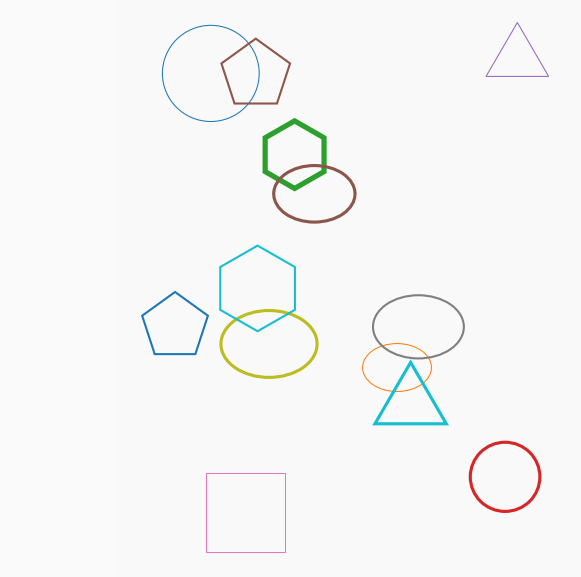[{"shape": "pentagon", "thickness": 1, "radius": 0.3, "center": [0.301, 0.434]}, {"shape": "circle", "thickness": 0.5, "radius": 0.42, "center": [0.363, 0.872]}, {"shape": "oval", "thickness": 0.5, "radius": 0.3, "center": [0.683, 0.363]}, {"shape": "hexagon", "thickness": 2.5, "radius": 0.29, "center": [0.507, 0.731]}, {"shape": "circle", "thickness": 1.5, "radius": 0.3, "center": [0.869, 0.173]}, {"shape": "triangle", "thickness": 0.5, "radius": 0.31, "center": [0.89, 0.898]}, {"shape": "oval", "thickness": 1.5, "radius": 0.35, "center": [0.541, 0.664]}, {"shape": "pentagon", "thickness": 1, "radius": 0.31, "center": [0.44, 0.87]}, {"shape": "square", "thickness": 0.5, "radius": 0.34, "center": [0.422, 0.111]}, {"shape": "oval", "thickness": 1, "radius": 0.39, "center": [0.72, 0.433]}, {"shape": "oval", "thickness": 1.5, "radius": 0.41, "center": [0.463, 0.404]}, {"shape": "hexagon", "thickness": 1, "radius": 0.37, "center": [0.443, 0.5]}, {"shape": "triangle", "thickness": 1.5, "radius": 0.35, "center": [0.706, 0.301]}]